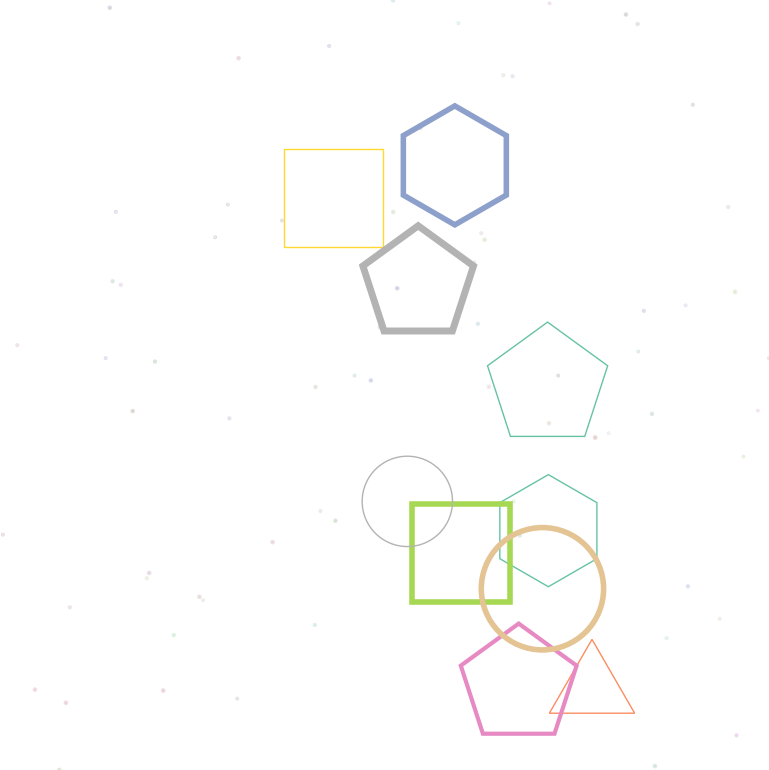[{"shape": "pentagon", "thickness": 0.5, "radius": 0.41, "center": [0.711, 0.5]}, {"shape": "hexagon", "thickness": 0.5, "radius": 0.36, "center": [0.712, 0.311]}, {"shape": "triangle", "thickness": 0.5, "radius": 0.32, "center": [0.769, 0.106]}, {"shape": "hexagon", "thickness": 2, "radius": 0.39, "center": [0.591, 0.785]}, {"shape": "pentagon", "thickness": 1.5, "radius": 0.4, "center": [0.674, 0.111]}, {"shape": "square", "thickness": 2, "radius": 0.32, "center": [0.598, 0.282]}, {"shape": "square", "thickness": 0.5, "radius": 0.32, "center": [0.434, 0.743]}, {"shape": "circle", "thickness": 2, "radius": 0.4, "center": [0.704, 0.235]}, {"shape": "pentagon", "thickness": 2.5, "radius": 0.38, "center": [0.543, 0.631]}, {"shape": "circle", "thickness": 0.5, "radius": 0.29, "center": [0.529, 0.349]}]